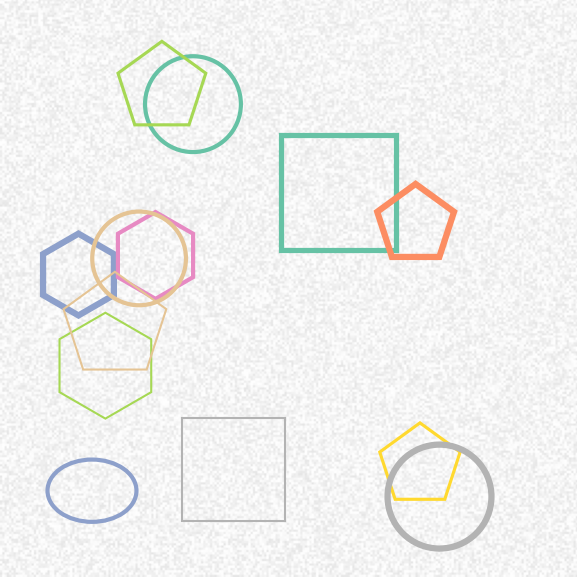[{"shape": "circle", "thickness": 2, "radius": 0.41, "center": [0.334, 0.819]}, {"shape": "square", "thickness": 2.5, "radius": 0.5, "center": [0.586, 0.666]}, {"shape": "pentagon", "thickness": 3, "radius": 0.35, "center": [0.72, 0.611]}, {"shape": "hexagon", "thickness": 3, "radius": 0.35, "center": [0.136, 0.524]}, {"shape": "oval", "thickness": 2, "radius": 0.39, "center": [0.159, 0.149]}, {"shape": "hexagon", "thickness": 2, "radius": 0.38, "center": [0.269, 0.557]}, {"shape": "hexagon", "thickness": 1, "radius": 0.46, "center": [0.182, 0.366]}, {"shape": "pentagon", "thickness": 1.5, "radius": 0.4, "center": [0.28, 0.848]}, {"shape": "pentagon", "thickness": 1.5, "radius": 0.37, "center": [0.727, 0.194]}, {"shape": "circle", "thickness": 2, "radius": 0.41, "center": [0.241, 0.552]}, {"shape": "pentagon", "thickness": 1, "radius": 0.47, "center": [0.199, 0.435]}, {"shape": "square", "thickness": 1, "radius": 0.45, "center": [0.405, 0.187]}, {"shape": "circle", "thickness": 3, "radius": 0.45, "center": [0.761, 0.139]}]